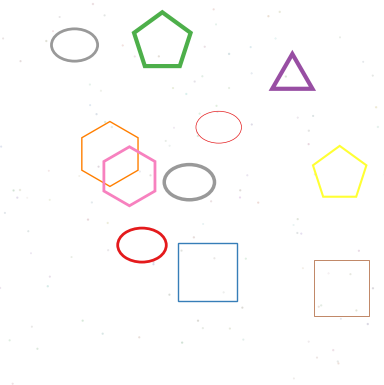[{"shape": "oval", "thickness": 2, "radius": 0.32, "center": [0.369, 0.363]}, {"shape": "oval", "thickness": 0.5, "radius": 0.3, "center": [0.568, 0.67]}, {"shape": "square", "thickness": 1, "radius": 0.38, "center": [0.539, 0.293]}, {"shape": "pentagon", "thickness": 3, "radius": 0.39, "center": [0.422, 0.891]}, {"shape": "triangle", "thickness": 3, "radius": 0.3, "center": [0.759, 0.8]}, {"shape": "hexagon", "thickness": 1, "radius": 0.42, "center": [0.286, 0.6]}, {"shape": "pentagon", "thickness": 1.5, "radius": 0.36, "center": [0.882, 0.548]}, {"shape": "square", "thickness": 0.5, "radius": 0.36, "center": [0.887, 0.252]}, {"shape": "hexagon", "thickness": 2, "radius": 0.38, "center": [0.336, 0.542]}, {"shape": "oval", "thickness": 2.5, "radius": 0.33, "center": [0.492, 0.527]}, {"shape": "oval", "thickness": 2, "radius": 0.3, "center": [0.194, 0.883]}]